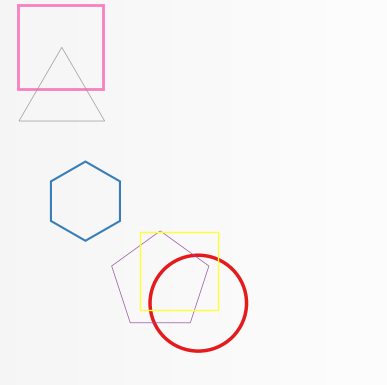[{"shape": "circle", "thickness": 2.5, "radius": 0.62, "center": [0.512, 0.213]}, {"shape": "hexagon", "thickness": 1.5, "radius": 0.51, "center": [0.221, 0.477]}, {"shape": "pentagon", "thickness": 0.5, "radius": 0.66, "center": [0.414, 0.268]}, {"shape": "square", "thickness": 1, "radius": 0.51, "center": [0.462, 0.296]}, {"shape": "square", "thickness": 2, "radius": 0.55, "center": [0.156, 0.877]}, {"shape": "triangle", "thickness": 0.5, "radius": 0.64, "center": [0.16, 0.749]}]